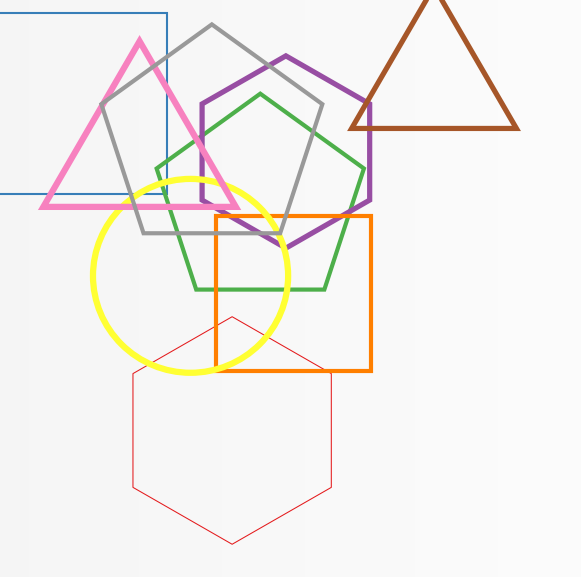[{"shape": "hexagon", "thickness": 0.5, "radius": 0.99, "center": [0.399, 0.254]}, {"shape": "square", "thickness": 1, "radius": 0.78, "center": [0.131, 0.82]}, {"shape": "pentagon", "thickness": 2, "radius": 0.94, "center": [0.448, 0.649]}, {"shape": "hexagon", "thickness": 2.5, "radius": 0.83, "center": [0.492, 0.736]}, {"shape": "square", "thickness": 2, "radius": 0.67, "center": [0.505, 0.491]}, {"shape": "circle", "thickness": 3, "radius": 0.84, "center": [0.328, 0.521]}, {"shape": "triangle", "thickness": 2.5, "radius": 0.82, "center": [0.747, 0.859]}, {"shape": "triangle", "thickness": 3, "radius": 0.96, "center": [0.24, 0.736]}, {"shape": "pentagon", "thickness": 2, "radius": 1.0, "center": [0.364, 0.757]}]